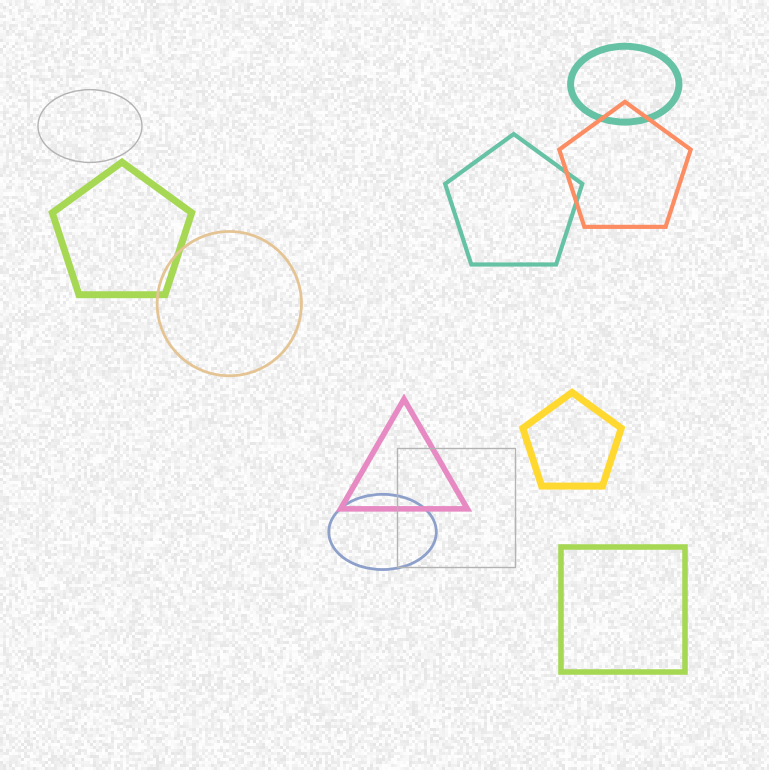[{"shape": "pentagon", "thickness": 1.5, "radius": 0.47, "center": [0.667, 0.732]}, {"shape": "oval", "thickness": 2.5, "radius": 0.35, "center": [0.811, 0.891]}, {"shape": "pentagon", "thickness": 1.5, "radius": 0.45, "center": [0.812, 0.778]}, {"shape": "oval", "thickness": 1, "radius": 0.35, "center": [0.497, 0.309]}, {"shape": "triangle", "thickness": 2, "radius": 0.48, "center": [0.525, 0.387]}, {"shape": "pentagon", "thickness": 2.5, "radius": 0.48, "center": [0.158, 0.694]}, {"shape": "square", "thickness": 2, "radius": 0.4, "center": [0.809, 0.208]}, {"shape": "pentagon", "thickness": 2.5, "radius": 0.34, "center": [0.743, 0.423]}, {"shape": "circle", "thickness": 1, "radius": 0.47, "center": [0.298, 0.606]}, {"shape": "square", "thickness": 0.5, "radius": 0.38, "center": [0.592, 0.341]}, {"shape": "oval", "thickness": 0.5, "radius": 0.34, "center": [0.117, 0.836]}]